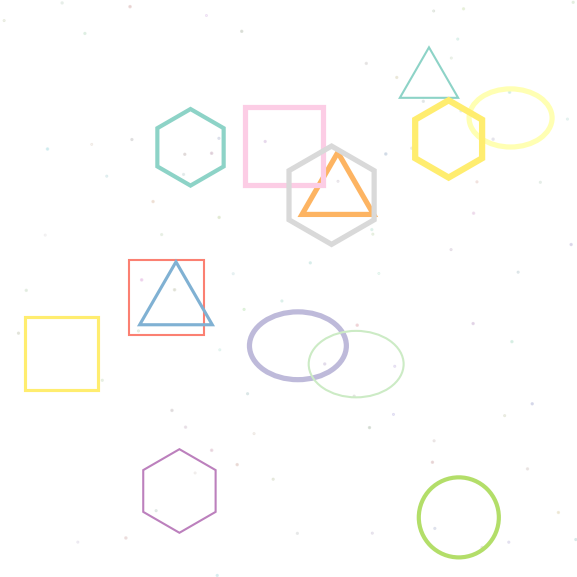[{"shape": "triangle", "thickness": 1, "radius": 0.29, "center": [0.743, 0.859]}, {"shape": "hexagon", "thickness": 2, "radius": 0.33, "center": [0.33, 0.744]}, {"shape": "oval", "thickness": 2.5, "radius": 0.36, "center": [0.884, 0.795]}, {"shape": "oval", "thickness": 2.5, "radius": 0.42, "center": [0.516, 0.4]}, {"shape": "square", "thickness": 1, "radius": 0.32, "center": [0.288, 0.484]}, {"shape": "triangle", "thickness": 1.5, "radius": 0.36, "center": [0.305, 0.473]}, {"shape": "triangle", "thickness": 2.5, "radius": 0.36, "center": [0.585, 0.664]}, {"shape": "circle", "thickness": 2, "radius": 0.35, "center": [0.794, 0.103]}, {"shape": "square", "thickness": 2.5, "radius": 0.34, "center": [0.492, 0.747]}, {"shape": "hexagon", "thickness": 2.5, "radius": 0.43, "center": [0.574, 0.661]}, {"shape": "hexagon", "thickness": 1, "radius": 0.36, "center": [0.311, 0.149]}, {"shape": "oval", "thickness": 1, "radius": 0.41, "center": [0.617, 0.369]}, {"shape": "square", "thickness": 1.5, "radius": 0.32, "center": [0.107, 0.387]}, {"shape": "hexagon", "thickness": 3, "radius": 0.33, "center": [0.777, 0.759]}]